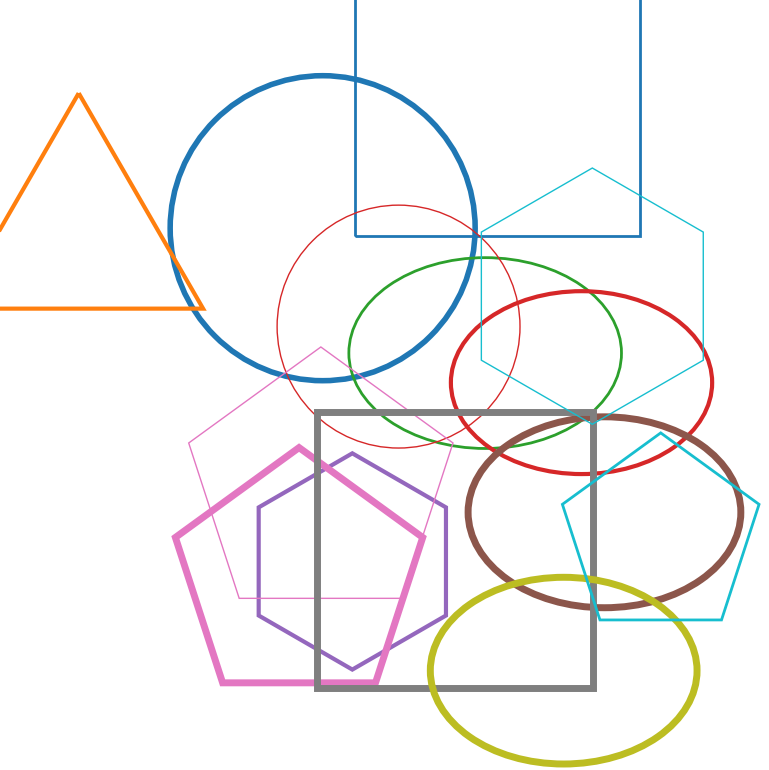[{"shape": "square", "thickness": 1, "radius": 0.93, "center": [0.646, 0.879]}, {"shape": "circle", "thickness": 2, "radius": 0.99, "center": [0.419, 0.704]}, {"shape": "triangle", "thickness": 1.5, "radius": 0.93, "center": [0.102, 0.692]}, {"shape": "oval", "thickness": 1, "radius": 0.89, "center": [0.63, 0.541]}, {"shape": "circle", "thickness": 0.5, "radius": 0.79, "center": [0.518, 0.576]}, {"shape": "oval", "thickness": 1.5, "radius": 0.85, "center": [0.755, 0.503]}, {"shape": "hexagon", "thickness": 1.5, "radius": 0.7, "center": [0.458, 0.271]}, {"shape": "oval", "thickness": 2.5, "radius": 0.89, "center": [0.785, 0.335]}, {"shape": "pentagon", "thickness": 2.5, "radius": 0.84, "center": [0.388, 0.25]}, {"shape": "pentagon", "thickness": 0.5, "radius": 0.9, "center": [0.417, 0.369]}, {"shape": "square", "thickness": 2.5, "radius": 0.9, "center": [0.591, 0.286]}, {"shape": "oval", "thickness": 2.5, "radius": 0.87, "center": [0.732, 0.129]}, {"shape": "pentagon", "thickness": 1, "radius": 0.67, "center": [0.858, 0.304]}, {"shape": "hexagon", "thickness": 0.5, "radius": 0.83, "center": [0.769, 0.615]}]